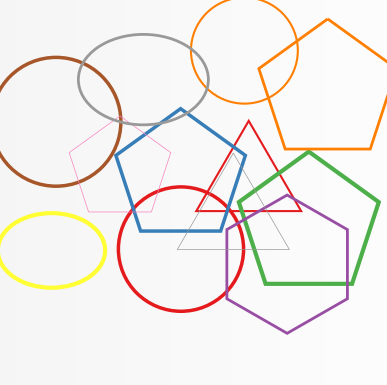[{"shape": "triangle", "thickness": 1.5, "radius": 0.78, "center": [0.642, 0.53]}, {"shape": "circle", "thickness": 2.5, "radius": 0.81, "center": [0.467, 0.353]}, {"shape": "pentagon", "thickness": 2.5, "radius": 0.88, "center": [0.466, 0.542]}, {"shape": "pentagon", "thickness": 3, "radius": 0.95, "center": [0.797, 0.416]}, {"shape": "hexagon", "thickness": 2, "radius": 0.9, "center": [0.741, 0.314]}, {"shape": "circle", "thickness": 1.5, "radius": 0.69, "center": [0.631, 0.869]}, {"shape": "pentagon", "thickness": 2, "radius": 0.93, "center": [0.846, 0.764]}, {"shape": "oval", "thickness": 3, "radius": 0.69, "center": [0.133, 0.35]}, {"shape": "circle", "thickness": 2.5, "radius": 0.84, "center": [0.145, 0.684]}, {"shape": "pentagon", "thickness": 0.5, "radius": 0.69, "center": [0.31, 0.561]}, {"shape": "triangle", "thickness": 0.5, "radius": 0.84, "center": [0.602, 0.435]}, {"shape": "oval", "thickness": 2, "radius": 0.84, "center": [0.37, 0.793]}]